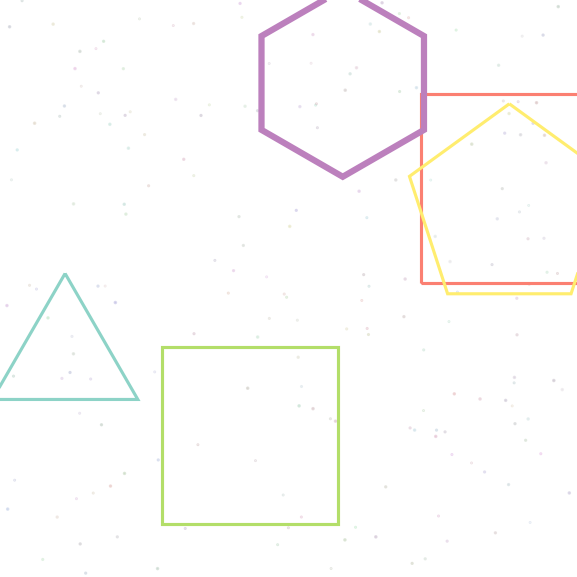[{"shape": "triangle", "thickness": 1.5, "radius": 0.73, "center": [0.113, 0.38]}, {"shape": "square", "thickness": 1.5, "radius": 0.82, "center": [0.893, 0.672]}, {"shape": "square", "thickness": 1.5, "radius": 0.76, "center": [0.434, 0.245]}, {"shape": "hexagon", "thickness": 3, "radius": 0.81, "center": [0.593, 0.855]}, {"shape": "pentagon", "thickness": 1.5, "radius": 0.91, "center": [0.882, 0.638]}]